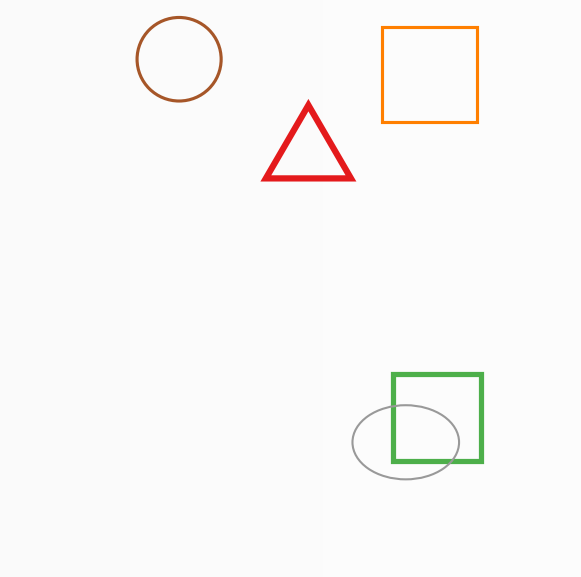[{"shape": "triangle", "thickness": 3, "radius": 0.42, "center": [0.531, 0.732]}, {"shape": "square", "thickness": 2.5, "radius": 0.38, "center": [0.752, 0.276]}, {"shape": "square", "thickness": 1.5, "radius": 0.41, "center": [0.739, 0.87]}, {"shape": "circle", "thickness": 1.5, "radius": 0.36, "center": [0.308, 0.897]}, {"shape": "oval", "thickness": 1, "radius": 0.46, "center": [0.698, 0.233]}]